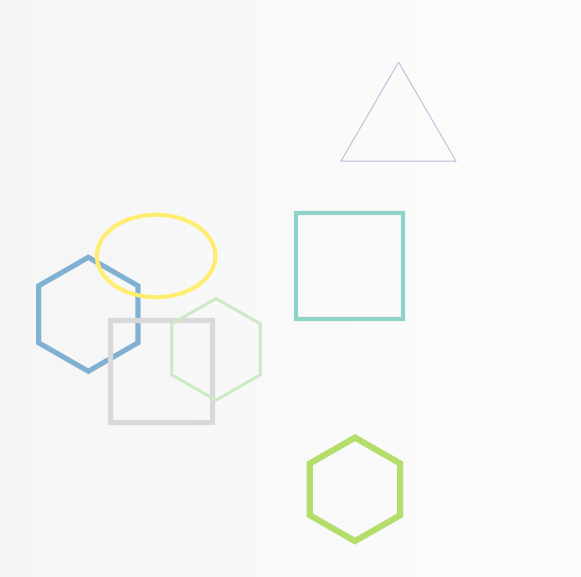[{"shape": "square", "thickness": 2, "radius": 0.46, "center": [0.601, 0.539]}, {"shape": "triangle", "thickness": 0.5, "radius": 0.57, "center": [0.686, 0.777]}, {"shape": "hexagon", "thickness": 2.5, "radius": 0.49, "center": [0.152, 0.455]}, {"shape": "hexagon", "thickness": 3, "radius": 0.45, "center": [0.611, 0.152]}, {"shape": "square", "thickness": 2.5, "radius": 0.44, "center": [0.277, 0.356]}, {"shape": "hexagon", "thickness": 1.5, "radius": 0.44, "center": [0.372, 0.394]}, {"shape": "oval", "thickness": 2, "radius": 0.51, "center": [0.269, 0.556]}]